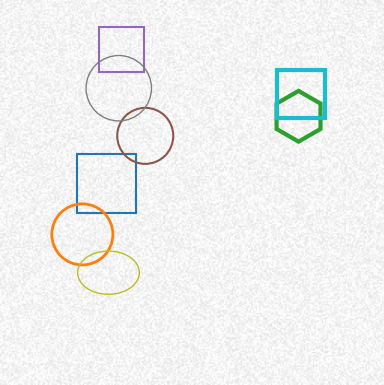[{"shape": "square", "thickness": 1.5, "radius": 0.38, "center": [0.277, 0.523]}, {"shape": "circle", "thickness": 2, "radius": 0.4, "center": [0.214, 0.391]}, {"shape": "hexagon", "thickness": 3, "radius": 0.33, "center": [0.775, 0.698]}, {"shape": "square", "thickness": 1.5, "radius": 0.29, "center": [0.315, 0.872]}, {"shape": "circle", "thickness": 1.5, "radius": 0.36, "center": [0.377, 0.647]}, {"shape": "circle", "thickness": 1, "radius": 0.42, "center": [0.308, 0.771]}, {"shape": "oval", "thickness": 1, "radius": 0.4, "center": [0.282, 0.292]}, {"shape": "square", "thickness": 3, "radius": 0.31, "center": [0.782, 0.756]}]